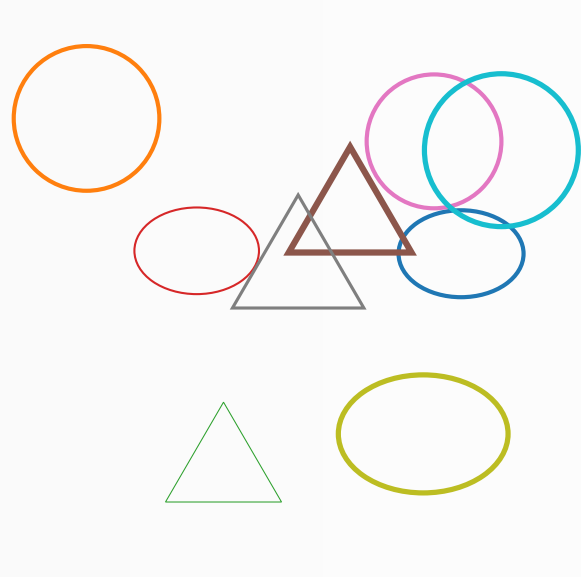[{"shape": "oval", "thickness": 2, "radius": 0.54, "center": [0.793, 0.56]}, {"shape": "circle", "thickness": 2, "radius": 0.63, "center": [0.149, 0.794]}, {"shape": "triangle", "thickness": 0.5, "radius": 0.58, "center": [0.385, 0.187]}, {"shape": "oval", "thickness": 1, "radius": 0.54, "center": [0.338, 0.565]}, {"shape": "triangle", "thickness": 3, "radius": 0.61, "center": [0.602, 0.623]}, {"shape": "circle", "thickness": 2, "radius": 0.58, "center": [0.747, 0.754]}, {"shape": "triangle", "thickness": 1.5, "radius": 0.65, "center": [0.513, 0.531]}, {"shape": "oval", "thickness": 2.5, "radius": 0.73, "center": [0.728, 0.248]}, {"shape": "circle", "thickness": 2.5, "radius": 0.66, "center": [0.863, 0.739]}]